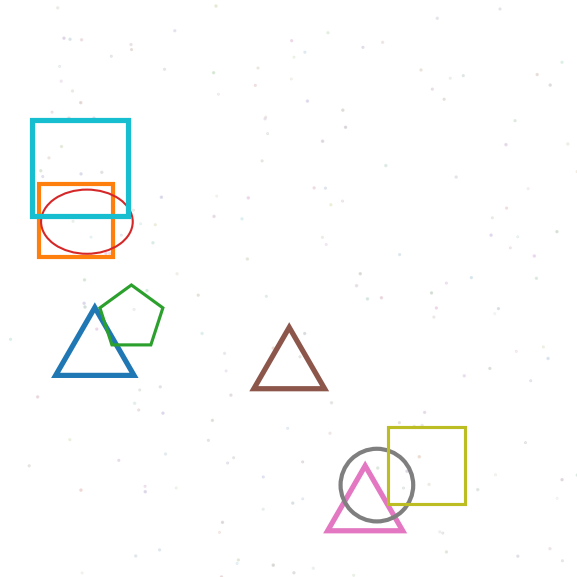[{"shape": "triangle", "thickness": 2.5, "radius": 0.39, "center": [0.164, 0.388]}, {"shape": "square", "thickness": 2, "radius": 0.32, "center": [0.132, 0.617]}, {"shape": "pentagon", "thickness": 1.5, "radius": 0.29, "center": [0.228, 0.448]}, {"shape": "oval", "thickness": 1, "radius": 0.4, "center": [0.15, 0.615]}, {"shape": "triangle", "thickness": 2.5, "radius": 0.35, "center": [0.501, 0.361]}, {"shape": "triangle", "thickness": 2.5, "radius": 0.38, "center": [0.632, 0.118]}, {"shape": "circle", "thickness": 2, "radius": 0.31, "center": [0.653, 0.159]}, {"shape": "square", "thickness": 1.5, "radius": 0.33, "center": [0.738, 0.192]}, {"shape": "square", "thickness": 2.5, "radius": 0.42, "center": [0.138, 0.708]}]